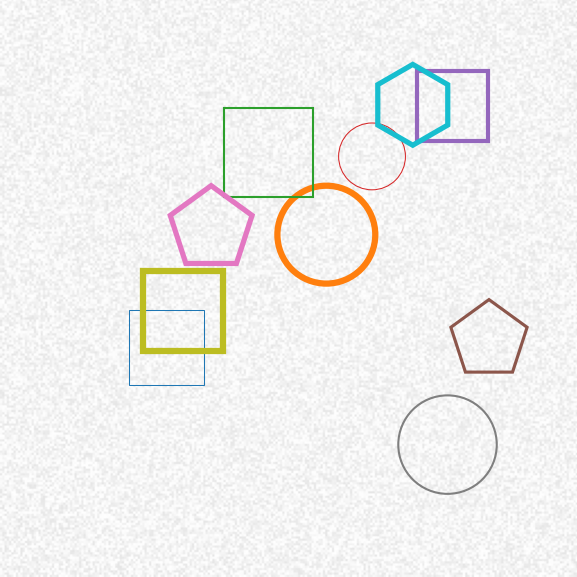[{"shape": "square", "thickness": 0.5, "radius": 0.32, "center": [0.288, 0.398]}, {"shape": "circle", "thickness": 3, "radius": 0.42, "center": [0.565, 0.593]}, {"shape": "square", "thickness": 1, "radius": 0.38, "center": [0.465, 0.735]}, {"shape": "circle", "thickness": 0.5, "radius": 0.29, "center": [0.644, 0.728]}, {"shape": "square", "thickness": 2, "radius": 0.31, "center": [0.783, 0.816]}, {"shape": "pentagon", "thickness": 1.5, "radius": 0.35, "center": [0.847, 0.411]}, {"shape": "pentagon", "thickness": 2.5, "radius": 0.37, "center": [0.366, 0.603]}, {"shape": "circle", "thickness": 1, "radius": 0.43, "center": [0.775, 0.229]}, {"shape": "square", "thickness": 3, "radius": 0.35, "center": [0.317, 0.461]}, {"shape": "hexagon", "thickness": 2.5, "radius": 0.35, "center": [0.715, 0.818]}]